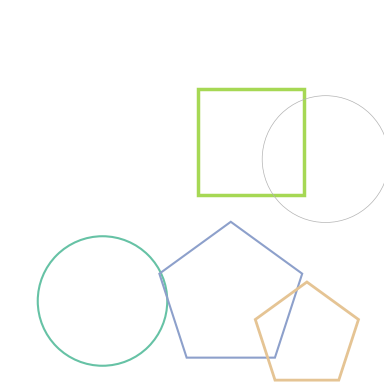[{"shape": "circle", "thickness": 1.5, "radius": 0.84, "center": [0.266, 0.218]}, {"shape": "pentagon", "thickness": 1.5, "radius": 0.98, "center": [0.599, 0.229]}, {"shape": "square", "thickness": 2.5, "radius": 0.69, "center": [0.652, 0.631]}, {"shape": "pentagon", "thickness": 2, "radius": 0.7, "center": [0.797, 0.127]}, {"shape": "circle", "thickness": 0.5, "radius": 0.82, "center": [0.846, 0.587]}]